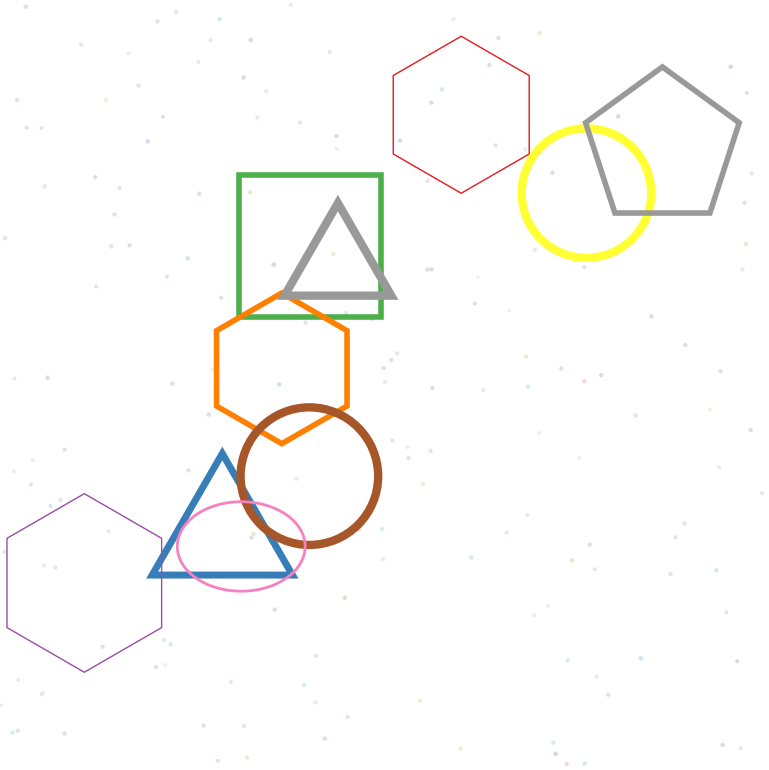[{"shape": "hexagon", "thickness": 0.5, "radius": 0.51, "center": [0.599, 0.851]}, {"shape": "triangle", "thickness": 2.5, "radius": 0.53, "center": [0.289, 0.306]}, {"shape": "square", "thickness": 2, "radius": 0.46, "center": [0.402, 0.68]}, {"shape": "hexagon", "thickness": 0.5, "radius": 0.58, "center": [0.11, 0.243]}, {"shape": "hexagon", "thickness": 2, "radius": 0.49, "center": [0.366, 0.522]}, {"shape": "circle", "thickness": 3, "radius": 0.42, "center": [0.762, 0.749]}, {"shape": "circle", "thickness": 3, "radius": 0.45, "center": [0.402, 0.382]}, {"shape": "oval", "thickness": 1, "radius": 0.42, "center": [0.313, 0.29]}, {"shape": "pentagon", "thickness": 2, "radius": 0.52, "center": [0.86, 0.808]}, {"shape": "triangle", "thickness": 3, "radius": 0.4, "center": [0.439, 0.656]}]